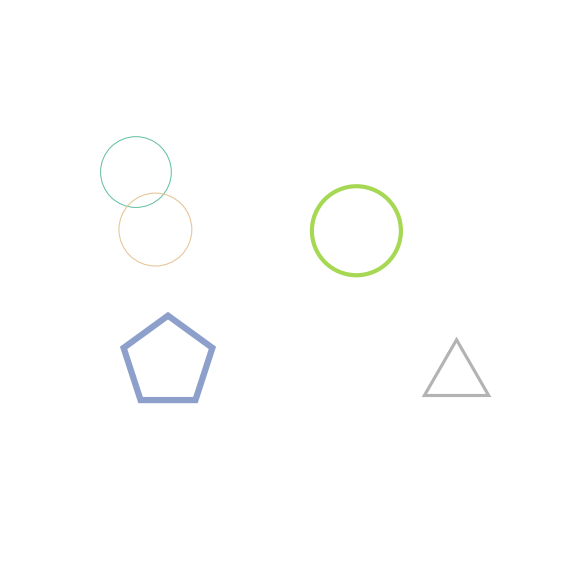[{"shape": "circle", "thickness": 0.5, "radius": 0.31, "center": [0.235, 0.701]}, {"shape": "pentagon", "thickness": 3, "radius": 0.4, "center": [0.291, 0.372]}, {"shape": "circle", "thickness": 2, "radius": 0.39, "center": [0.617, 0.6]}, {"shape": "circle", "thickness": 0.5, "radius": 0.32, "center": [0.269, 0.602]}, {"shape": "triangle", "thickness": 1.5, "radius": 0.32, "center": [0.791, 0.346]}]